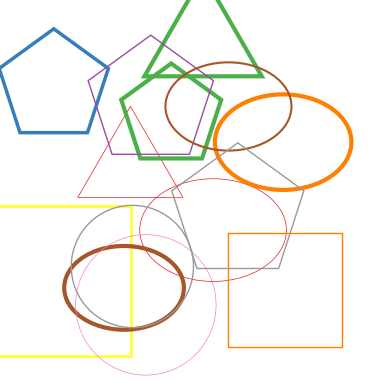[{"shape": "oval", "thickness": 0.5, "radius": 0.95, "center": [0.553, 0.402]}, {"shape": "triangle", "thickness": 0.5, "radius": 0.79, "center": [0.339, 0.566]}, {"shape": "pentagon", "thickness": 2.5, "radius": 0.75, "center": [0.14, 0.776]}, {"shape": "triangle", "thickness": 3, "radius": 0.88, "center": [0.527, 0.89]}, {"shape": "pentagon", "thickness": 3, "radius": 0.68, "center": [0.445, 0.699]}, {"shape": "pentagon", "thickness": 1, "radius": 0.86, "center": [0.392, 0.738]}, {"shape": "oval", "thickness": 3, "radius": 0.89, "center": [0.736, 0.631]}, {"shape": "square", "thickness": 1, "radius": 0.74, "center": [0.74, 0.246]}, {"shape": "square", "thickness": 2, "radius": 0.97, "center": [0.146, 0.27]}, {"shape": "oval", "thickness": 3, "radius": 0.78, "center": [0.322, 0.252]}, {"shape": "oval", "thickness": 1.5, "radius": 0.82, "center": [0.593, 0.723]}, {"shape": "circle", "thickness": 0.5, "radius": 0.91, "center": [0.379, 0.208]}, {"shape": "circle", "thickness": 1, "radius": 0.79, "center": [0.344, 0.308]}, {"shape": "pentagon", "thickness": 1, "radius": 0.9, "center": [0.618, 0.449]}]